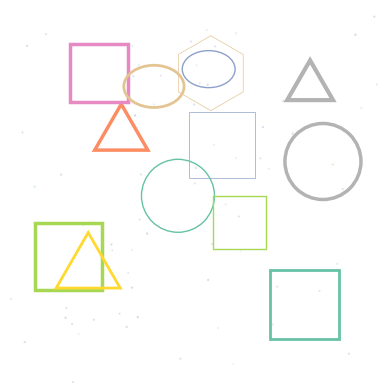[{"shape": "square", "thickness": 2, "radius": 0.45, "center": [0.792, 0.209]}, {"shape": "circle", "thickness": 1, "radius": 0.47, "center": [0.462, 0.491]}, {"shape": "triangle", "thickness": 2.5, "radius": 0.4, "center": [0.315, 0.65]}, {"shape": "oval", "thickness": 1, "radius": 0.34, "center": [0.542, 0.82]}, {"shape": "square", "thickness": 0.5, "radius": 0.43, "center": [0.576, 0.623]}, {"shape": "square", "thickness": 2.5, "radius": 0.38, "center": [0.256, 0.81]}, {"shape": "square", "thickness": 1, "radius": 0.35, "center": [0.622, 0.422]}, {"shape": "square", "thickness": 2.5, "radius": 0.43, "center": [0.178, 0.334]}, {"shape": "triangle", "thickness": 2, "radius": 0.48, "center": [0.229, 0.3]}, {"shape": "hexagon", "thickness": 0.5, "radius": 0.49, "center": [0.547, 0.81]}, {"shape": "oval", "thickness": 2, "radius": 0.39, "center": [0.4, 0.776]}, {"shape": "triangle", "thickness": 3, "radius": 0.34, "center": [0.805, 0.774]}, {"shape": "circle", "thickness": 2.5, "radius": 0.49, "center": [0.839, 0.581]}]